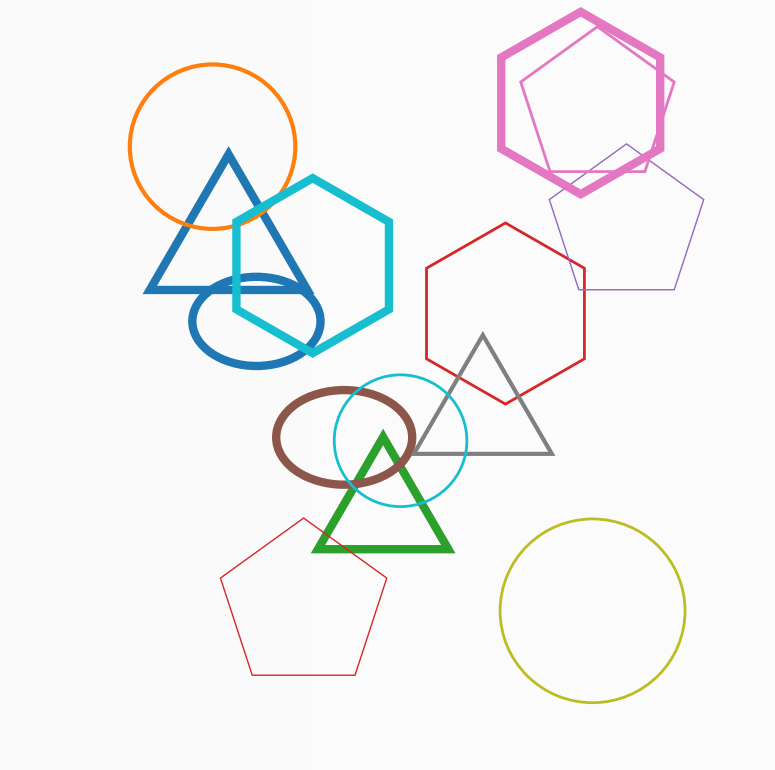[{"shape": "oval", "thickness": 3, "radius": 0.41, "center": [0.331, 0.583]}, {"shape": "triangle", "thickness": 3, "radius": 0.59, "center": [0.295, 0.682]}, {"shape": "circle", "thickness": 1.5, "radius": 0.53, "center": [0.274, 0.81]}, {"shape": "triangle", "thickness": 3, "radius": 0.49, "center": [0.494, 0.335]}, {"shape": "hexagon", "thickness": 1, "radius": 0.59, "center": [0.652, 0.593]}, {"shape": "pentagon", "thickness": 0.5, "radius": 0.56, "center": [0.392, 0.214]}, {"shape": "pentagon", "thickness": 0.5, "radius": 0.52, "center": [0.808, 0.708]}, {"shape": "oval", "thickness": 3, "radius": 0.44, "center": [0.444, 0.432]}, {"shape": "hexagon", "thickness": 3, "radius": 0.59, "center": [0.749, 0.866]}, {"shape": "pentagon", "thickness": 1, "radius": 0.52, "center": [0.771, 0.861]}, {"shape": "triangle", "thickness": 1.5, "radius": 0.51, "center": [0.623, 0.462]}, {"shape": "circle", "thickness": 1, "radius": 0.6, "center": [0.765, 0.207]}, {"shape": "hexagon", "thickness": 3, "radius": 0.57, "center": [0.403, 0.655]}, {"shape": "circle", "thickness": 1, "radius": 0.43, "center": [0.517, 0.428]}]